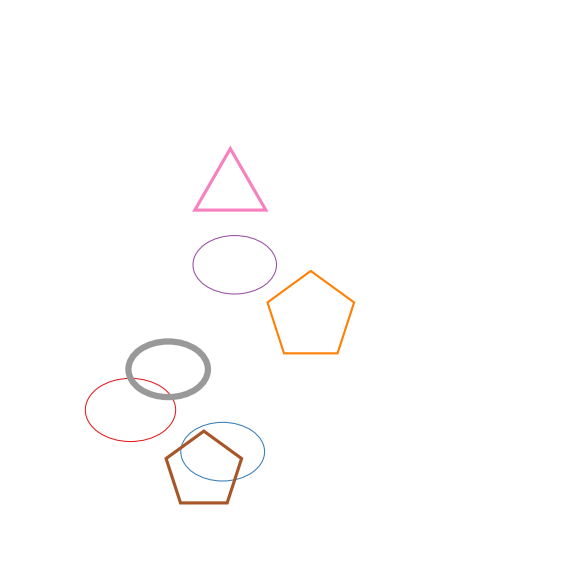[{"shape": "oval", "thickness": 0.5, "radius": 0.39, "center": [0.226, 0.289]}, {"shape": "oval", "thickness": 0.5, "radius": 0.36, "center": [0.386, 0.217]}, {"shape": "oval", "thickness": 0.5, "radius": 0.36, "center": [0.406, 0.541]}, {"shape": "pentagon", "thickness": 1, "radius": 0.39, "center": [0.538, 0.451]}, {"shape": "pentagon", "thickness": 1.5, "radius": 0.34, "center": [0.353, 0.184]}, {"shape": "triangle", "thickness": 1.5, "radius": 0.35, "center": [0.399, 0.671]}, {"shape": "oval", "thickness": 3, "radius": 0.34, "center": [0.291, 0.36]}]